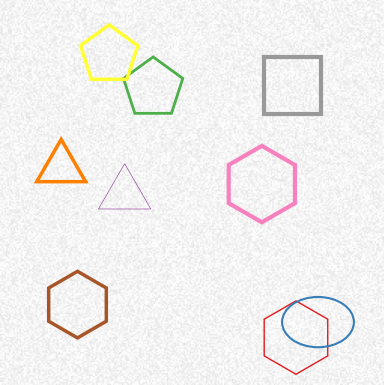[{"shape": "hexagon", "thickness": 1, "radius": 0.48, "center": [0.769, 0.123]}, {"shape": "oval", "thickness": 1.5, "radius": 0.47, "center": [0.826, 0.163]}, {"shape": "pentagon", "thickness": 2, "radius": 0.4, "center": [0.398, 0.771]}, {"shape": "triangle", "thickness": 0.5, "radius": 0.39, "center": [0.324, 0.496]}, {"shape": "triangle", "thickness": 2.5, "radius": 0.37, "center": [0.159, 0.565]}, {"shape": "pentagon", "thickness": 2.5, "radius": 0.39, "center": [0.284, 0.857]}, {"shape": "hexagon", "thickness": 2.5, "radius": 0.43, "center": [0.201, 0.209]}, {"shape": "hexagon", "thickness": 3, "radius": 0.5, "center": [0.68, 0.522]}, {"shape": "square", "thickness": 3, "radius": 0.37, "center": [0.759, 0.777]}]